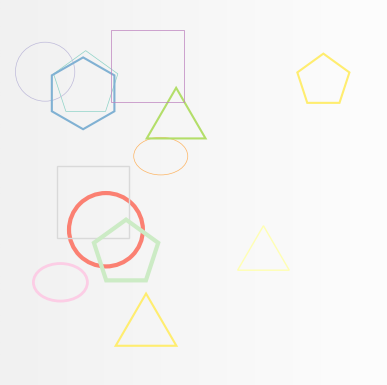[{"shape": "pentagon", "thickness": 0.5, "radius": 0.44, "center": [0.221, 0.781]}, {"shape": "triangle", "thickness": 1, "radius": 0.38, "center": [0.68, 0.337]}, {"shape": "circle", "thickness": 0.5, "radius": 0.38, "center": [0.116, 0.814]}, {"shape": "circle", "thickness": 3, "radius": 0.48, "center": [0.273, 0.403]}, {"shape": "hexagon", "thickness": 1.5, "radius": 0.47, "center": [0.215, 0.758]}, {"shape": "oval", "thickness": 0.5, "radius": 0.35, "center": [0.415, 0.594]}, {"shape": "triangle", "thickness": 1.5, "radius": 0.44, "center": [0.455, 0.684]}, {"shape": "oval", "thickness": 2, "radius": 0.35, "center": [0.156, 0.267]}, {"shape": "square", "thickness": 1, "radius": 0.47, "center": [0.241, 0.476]}, {"shape": "square", "thickness": 0.5, "radius": 0.47, "center": [0.38, 0.828]}, {"shape": "pentagon", "thickness": 3, "radius": 0.44, "center": [0.325, 0.342]}, {"shape": "triangle", "thickness": 1.5, "radius": 0.45, "center": [0.377, 0.147]}, {"shape": "pentagon", "thickness": 1.5, "radius": 0.35, "center": [0.835, 0.79]}]